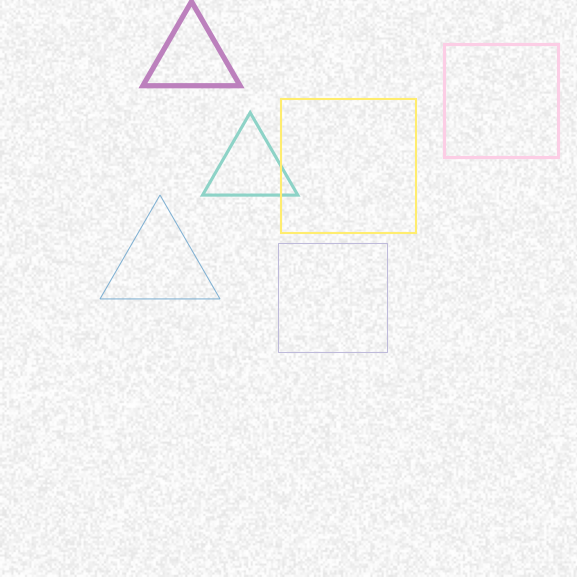[{"shape": "triangle", "thickness": 1.5, "radius": 0.48, "center": [0.433, 0.709]}, {"shape": "square", "thickness": 0.5, "radius": 0.47, "center": [0.576, 0.483]}, {"shape": "triangle", "thickness": 0.5, "radius": 0.6, "center": [0.277, 0.541]}, {"shape": "square", "thickness": 1.5, "radius": 0.49, "center": [0.868, 0.825]}, {"shape": "triangle", "thickness": 2.5, "radius": 0.49, "center": [0.332, 0.899]}, {"shape": "square", "thickness": 1, "radius": 0.58, "center": [0.604, 0.712]}]